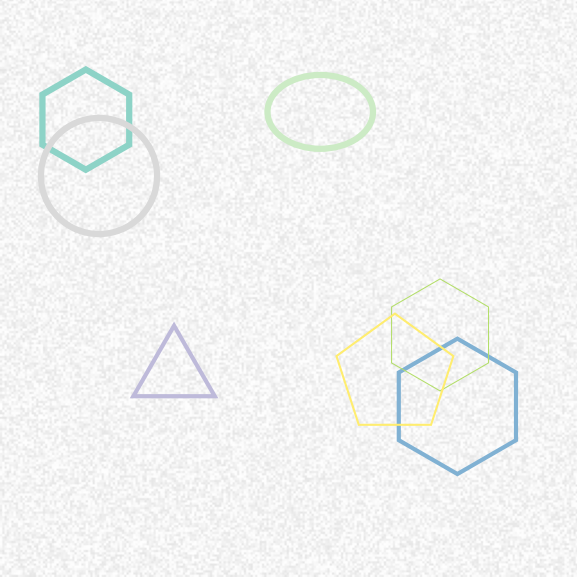[{"shape": "hexagon", "thickness": 3, "radius": 0.43, "center": [0.149, 0.792]}, {"shape": "triangle", "thickness": 2, "radius": 0.41, "center": [0.301, 0.354]}, {"shape": "hexagon", "thickness": 2, "radius": 0.59, "center": [0.792, 0.296]}, {"shape": "hexagon", "thickness": 0.5, "radius": 0.48, "center": [0.762, 0.419]}, {"shape": "circle", "thickness": 3, "radius": 0.5, "center": [0.171, 0.694]}, {"shape": "oval", "thickness": 3, "radius": 0.46, "center": [0.555, 0.805]}, {"shape": "pentagon", "thickness": 1, "radius": 0.53, "center": [0.684, 0.35]}]